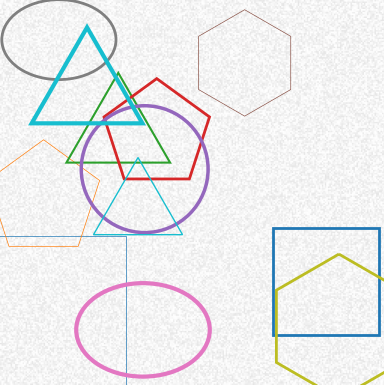[{"shape": "square", "thickness": 0.5, "radius": 0.98, "center": [0.129, 0.191]}, {"shape": "square", "thickness": 2, "radius": 0.69, "center": [0.846, 0.269]}, {"shape": "pentagon", "thickness": 0.5, "radius": 0.77, "center": [0.113, 0.484]}, {"shape": "triangle", "thickness": 1.5, "radius": 0.78, "center": [0.307, 0.655]}, {"shape": "pentagon", "thickness": 2, "radius": 0.72, "center": [0.407, 0.652]}, {"shape": "circle", "thickness": 2.5, "radius": 0.82, "center": [0.376, 0.561]}, {"shape": "hexagon", "thickness": 0.5, "radius": 0.69, "center": [0.635, 0.837]}, {"shape": "oval", "thickness": 3, "radius": 0.87, "center": [0.371, 0.143]}, {"shape": "oval", "thickness": 2, "radius": 0.74, "center": [0.153, 0.897]}, {"shape": "hexagon", "thickness": 2, "radius": 0.94, "center": [0.88, 0.152]}, {"shape": "triangle", "thickness": 3, "radius": 0.83, "center": [0.226, 0.763]}, {"shape": "triangle", "thickness": 1, "radius": 0.67, "center": [0.358, 0.457]}]